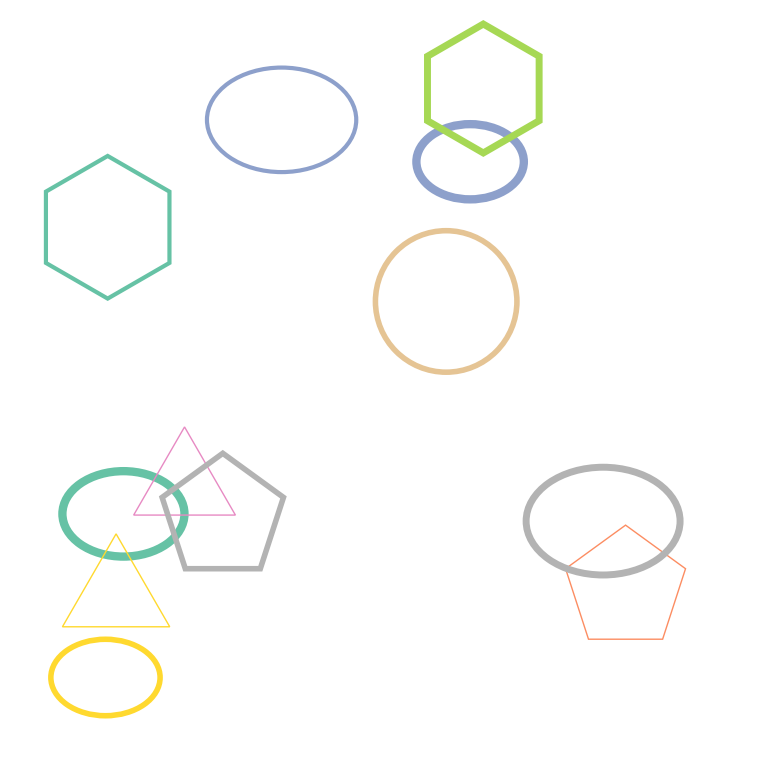[{"shape": "oval", "thickness": 3, "radius": 0.4, "center": [0.16, 0.333]}, {"shape": "hexagon", "thickness": 1.5, "radius": 0.46, "center": [0.14, 0.705]}, {"shape": "pentagon", "thickness": 0.5, "radius": 0.41, "center": [0.812, 0.236]}, {"shape": "oval", "thickness": 1.5, "radius": 0.48, "center": [0.366, 0.844]}, {"shape": "oval", "thickness": 3, "radius": 0.35, "center": [0.611, 0.79]}, {"shape": "triangle", "thickness": 0.5, "radius": 0.38, "center": [0.24, 0.369]}, {"shape": "hexagon", "thickness": 2.5, "radius": 0.42, "center": [0.628, 0.885]}, {"shape": "oval", "thickness": 2, "radius": 0.35, "center": [0.137, 0.12]}, {"shape": "triangle", "thickness": 0.5, "radius": 0.4, "center": [0.151, 0.226]}, {"shape": "circle", "thickness": 2, "radius": 0.46, "center": [0.579, 0.609]}, {"shape": "pentagon", "thickness": 2, "radius": 0.41, "center": [0.289, 0.328]}, {"shape": "oval", "thickness": 2.5, "radius": 0.5, "center": [0.783, 0.323]}]